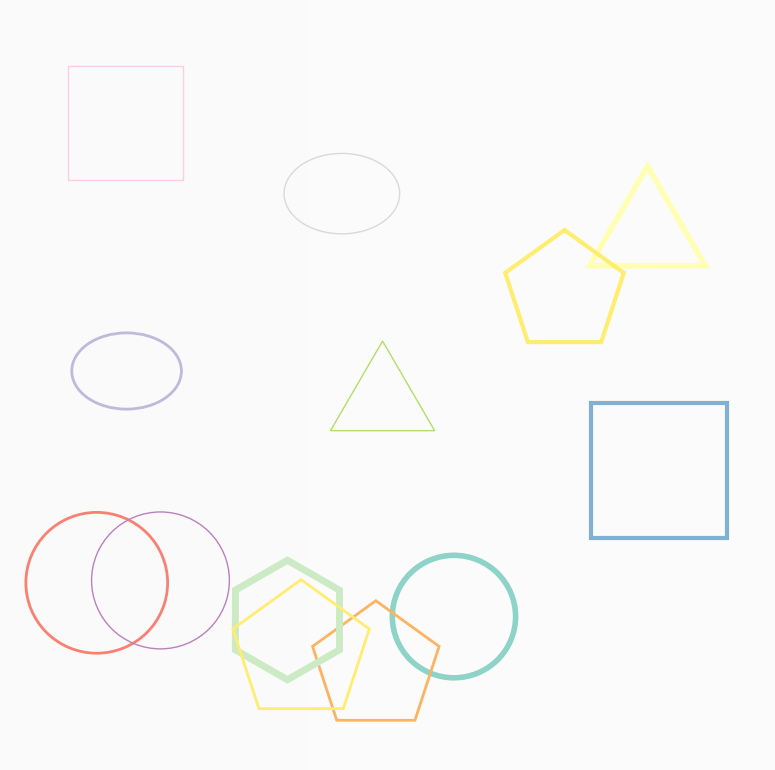[{"shape": "circle", "thickness": 2, "radius": 0.4, "center": [0.586, 0.199]}, {"shape": "triangle", "thickness": 2, "radius": 0.43, "center": [0.835, 0.698]}, {"shape": "oval", "thickness": 1, "radius": 0.35, "center": [0.163, 0.518]}, {"shape": "circle", "thickness": 1, "radius": 0.46, "center": [0.125, 0.243]}, {"shape": "square", "thickness": 1.5, "radius": 0.44, "center": [0.85, 0.388]}, {"shape": "pentagon", "thickness": 1, "radius": 0.43, "center": [0.485, 0.134]}, {"shape": "triangle", "thickness": 0.5, "radius": 0.39, "center": [0.494, 0.479]}, {"shape": "square", "thickness": 0.5, "radius": 0.37, "center": [0.161, 0.841]}, {"shape": "oval", "thickness": 0.5, "radius": 0.37, "center": [0.441, 0.749]}, {"shape": "circle", "thickness": 0.5, "radius": 0.44, "center": [0.207, 0.246]}, {"shape": "hexagon", "thickness": 2.5, "radius": 0.39, "center": [0.371, 0.195]}, {"shape": "pentagon", "thickness": 1.5, "radius": 0.4, "center": [0.728, 0.621]}, {"shape": "pentagon", "thickness": 1, "radius": 0.46, "center": [0.389, 0.155]}]